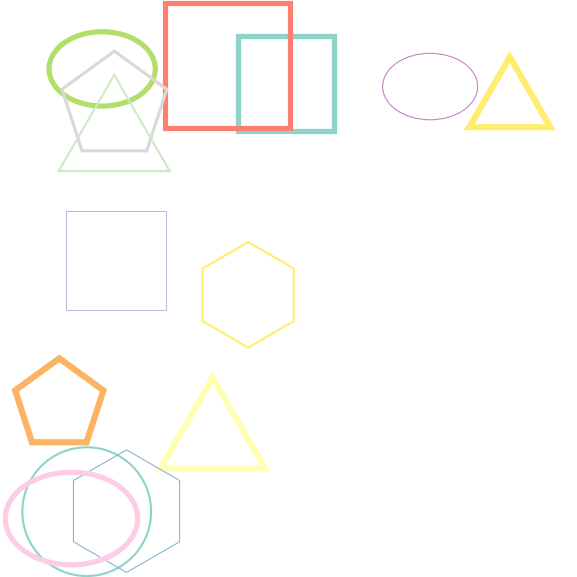[{"shape": "circle", "thickness": 1, "radius": 0.56, "center": [0.15, 0.113]}, {"shape": "square", "thickness": 2.5, "radius": 0.42, "center": [0.496, 0.855]}, {"shape": "triangle", "thickness": 3, "radius": 0.52, "center": [0.368, 0.24]}, {"shape": "square", "thickness": 0.5, "radius": 0.43, "center": [0.201, 0.547]}, {"shape": "square", "thickness": 2.5, "radius": 0.54, "center": [0.393, 0.885]}, {"shape": "hexagon", "thickness": 0.5, "radius": 0.53, "center": [0.219, 0.114]}, {"shape": "pentagon", "thickness": 3, "radius": 0.4, "center": [0.103, 0.298]}, {"shape": "oval", "thickness": 2.5, "radius": 0.46, "center": [0.177, 0.88]}, {"shape": "oval", "thickness": 2.5, "radius": 0.57, "center": [0.124, 0.101]}, {"shape": "pentagon", "thickness": 1.5, "radius": 0.48, "center": [0.198, 0.815]}, {"shape": "oval", "thickness": 0.5, "radius": 0.41, "center": [0.745, 0.849]}, {"shape": "triangle", "thickness": 1, "radius": 0.56, "center": [0.198, 0.758]}, {"shape": "hexagon", "thickness": 1, "radius": 0.46, "center": [0.43, 0.489]}, {"shape": "triangle", "thickness": 3, "radius": 0.41, "center": [0.883, 0.819]}]